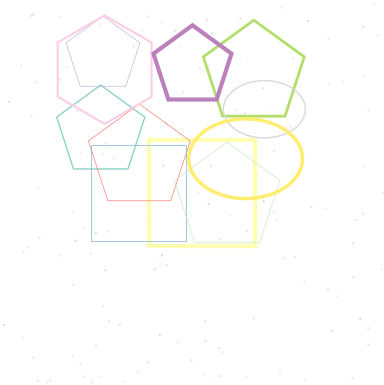[{"shape": "pentagon", "thickness": 1, "radius": 0.6, "center": [0.262, 0.659]}, {"shape": "square", "thickness": 3, "radius": 0.69, "center": [0.525, 0.499]}, {"shape": "pentagon", "thickness": 0.5, "radius": 0.5, "center": [0.267, 0.858]}, {"shape": "pentagon", "thickness": 0.5, "radius": 0.7, "center": [0.362, 0.591]}, {"shape": "square", "thickness": 0.5, "radius": 0.62, "center": [0.36, 0.499]}, {"shape": "pentagon", "thickness": 2, "radius": 0.69, "center": [0.659, 0.81]}, {"shape": "hexagon", "thickness": 1.5, "radius": 0.7, "center": [0.272, 0.819]}, {"shape": "oval", "thickness": 1, "radius": 0.53, "center": [0.687, 0.716]}, {"shape": "pentagon", "thickness": 3, "radius": 0.53, "center": [0.5, 0.828]}, {"shape": "pentagon", "thickness": 0.5, "radius": 0.72, "center": [0.59, 0.487]}, {"shape": "oval", "thickness": 2.5, "radius": 0.74, "center": [0.638, 0.588]}]